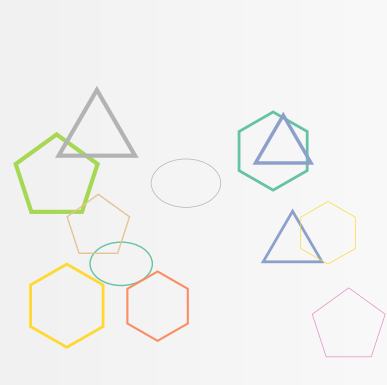[{"shape": "oval", "thickness": 1, "radius": 0.4, "center": [0.313, 0.315]}, {"shape": "hexagon", "thickness": 2, "radius": 0.51, "center": [0.705, 0.608]}, {"shape": "hexagon", "thickness": 1.5, "radius": 0.45, "center": [0.407, 0.205]}, {"shape": "triangle", "thickness": 2, "radius": 0.44, "center": [0.755, 0.364]}, {"shape": "triangle", "thickness": 2.5, "radius": 0.41, "center": [0.731, 0.618]}, {"shape": "pentagon", "thickness": 0.5, "radius": 0.49, "center": [0.9, 0.153]}, {"shape": "pentagon", "thickness": 3, "radius": 0.56, "center": [0.146, 0.54]}, {"shape": "hexagon", "thickness": 0.5, "radius": 0.41, "center": [0.846, 0.395]}, {"shape": "hexagon", "thickness": 2, "radius": 0.54, "center": [0.172, 0.206]}, {"shape": "pentagon", "thickness": 1, "radius": 0.42, "center": [0.254, 0.411]}, {"shape": "triangle", "thickness": 3, "radius": 0.57, "center": [0.25, 0.653]}, {"shape": "oval", "thickness": 0.5, "radius": 0.45, "center": [0.48, 0.524]}]